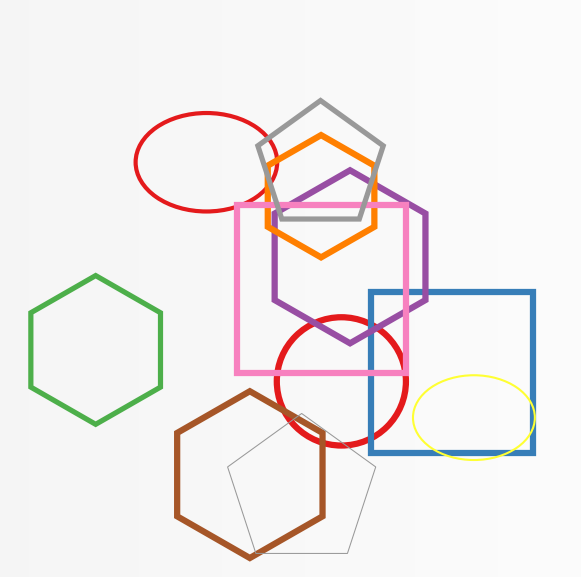[{"shape": "oval", "thickness": 2, "radius": 0.61, "center": [0.355, 0.718]}, {"shape": "circle", "thickness": 3, "radius": 0.56, "center": [0.587, 0.339]}, {"shape": "square", "thickness": 3, "radius": 0.7, "center": [0.777, 0.354]}, {"shape": "hexagon", "thickness": 2.5, "radius": 0.64, "center": [0.165, 0.393]}, {"shape": "hexagon", "thickness": 3, "radius": 0.75, "center": [0.602, 0.554]}, {"shape": "hexagon", "thickness": 3, "radius": 0.53, "center": [0.552, 0.659]}, {"shape": "oval", "thickness": 1, "radius": 0.52, "center": [0.815, 0.276]}, {"shape": "hexagon", "thickness": 3, "radius": 0.72, "center": [0.43, 0.177]}, {"shape": "square", "thickness": 3, "radius": 0.73, "center": [0.553, 0.499]}, {"shape": "pentagon", "thickness": 0.5, "radius": 0.67, "center": [0.519, 0.149]}, {"shape": "pentagon", "thickness": 2.5, "radius": 0.57, "center": [0.551, 0.712]}]